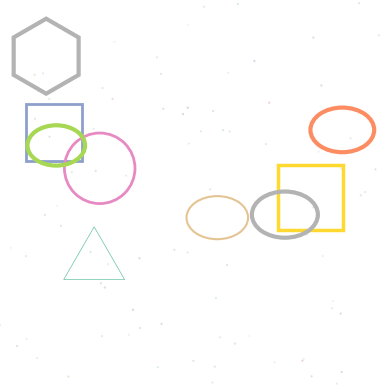[{"shape": "triangle", "thickness": 0.5, "radius": 0.46, "center": [0.245, 0.319]}, {"shape": "oval", "thickness": 3, "radius": 0.41, "center": [0.889, 0.663]}, {"shape": "square", "thickness": 2, "radius": 0.37, "center": [0.141, 0.656]}, {"shape": "circle", "thickness": 2, "radius": 0.46, "center": [0.259, 0.563]}, {"shape": "oval", "thickness": 3, "radius": 0.37, "center": [0.146, 0.622]}, {"shape": "square", "thickness": 2.5, "radius": 0.42, "center": [0.808, 0.487]}, {"shape": "oval", "thickness": 1.5, "radius": 0.4, "center": [0.564, 0.435]}, {"shape": "hexagon", "thickness": 3, "radius": 0.49, "center": [0.12, 0.854]}, {"shape": "oval", "thickness": 3, "radius": 0.43, "center": [0.74, 0.443]}]